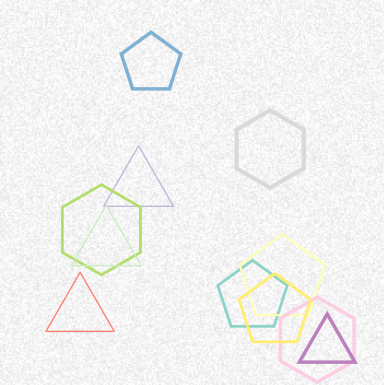[{"shape": "pentagon", "thickness": 2, "radius": 0.47, "center": [0.656, 0.229]}, {"shape": "pentagon", "thickness": 1.5, "radius": 0.58, "center": [0.733, 0.276]}, {"shape": "triangle", "thickness": 1, "radius": 0.52, "center": [0.36, 0.517]}, {"shape": "triangle", "thickness": 1, "radius": 0.51, "center": [0.208, 0.19]}, {"shape": "pentagon", "thickness": 2.5, "radius": 0.41, "center": [0.392, 0.835]}, {"shape": "hexagon", "thickness": 2, "radius": 0.59, "center": [0.263, 0.403]}, {"shape": "hexagon", "thickness": 2.5, "radius": 0.55, "center": [0.824, 0.118]}, {"shape": "hexagon", "thickness": 3, "radius": 0.5, "center": [0.702, 0.613]}, {"shape": "triangle", "thickness": 2.5, "radius": 0.42, "center": [0.85, 0.101]}, {"shape": "triangle", "thickness": 1, "radius": 0.52, "center": [0.276, 0.362]}, {"shape": "pentagon", "thickness": 2, "radius": 0.49, "center": [0.714, 0.192]}]